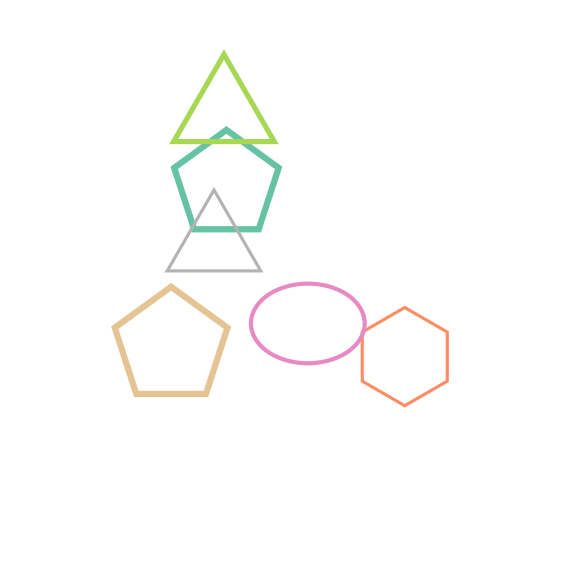[{"shape": "pentagon", "thickness": 3, "radius": 0.48, "center": [0.392, 0.679]}, {"shape": "hexagon", "thickness": 1.5, "radius": 0.42, "center": [0.701, 0.382]}, {"shape": "oval", "thickness": 2, "radius": 0.49, "center": [0.533, 0.439]}, {"shape": "triangle", "thickness": 2.5, "radius": 0.5, "center": [0.388, 0.804]}, {"shape": "pentagon", "thickness": 3, "radius": 0.51, "center": [0.296, 0.4]}, {"shape": "triangle", "thickness": 1.5, "radius": 0.47, "center": [0.371, 0.577]}]